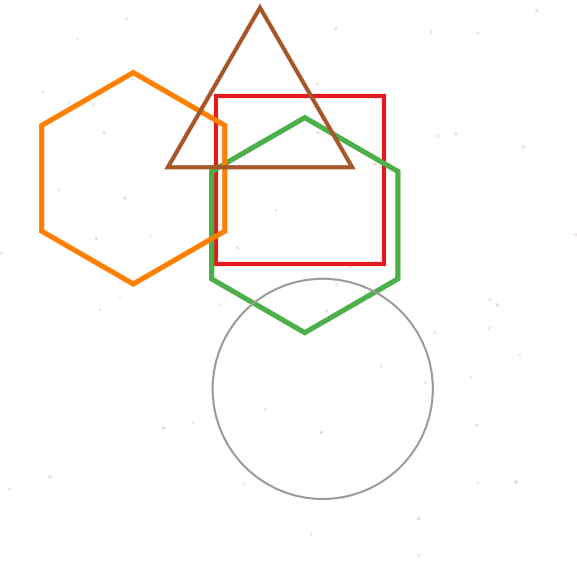[{"shape": "square", "thickness": 2, "radius": 0.73, "center": [0.52, 0.687]}, {"shape": "hexagon", "thickness": 2.5, "radius": 0.93, "center": [0.528, 0.609]}, {"shape": "hexagon", "thickness": 2.5, "radius": 0.92, "center": [0.231, 0.69]}, {"shape": "triangle", "thickness": 2, "radius": 0.92, "center": [0.45, 0.802]}, {"shape": "circle", "thickness": 1, "radius": 0.95, "center": [0.559, 0.326]}]